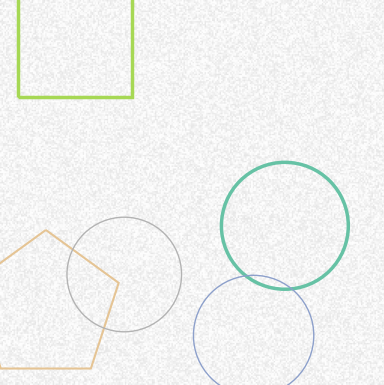[{"shape": "circle", "thickness": 2.5, "radius": 0.82, "center": [0.74, 0.414]}, {"shape": "circle", "thickness": 1, "radius": 0.78, "center": [0.659, 0.129]}, {"shape": "square", "thickness": 2.5, "radius": 0.74, "center": [0.195, 0.897]}, {"shape": "pentagon", "thickness": 1.5, "radius": 0.99, "center": [0.119, 0.204]}, {"shape": "circle", "thickness": 1, "radius": 0.74, "center": [0.323, 0.287]}]